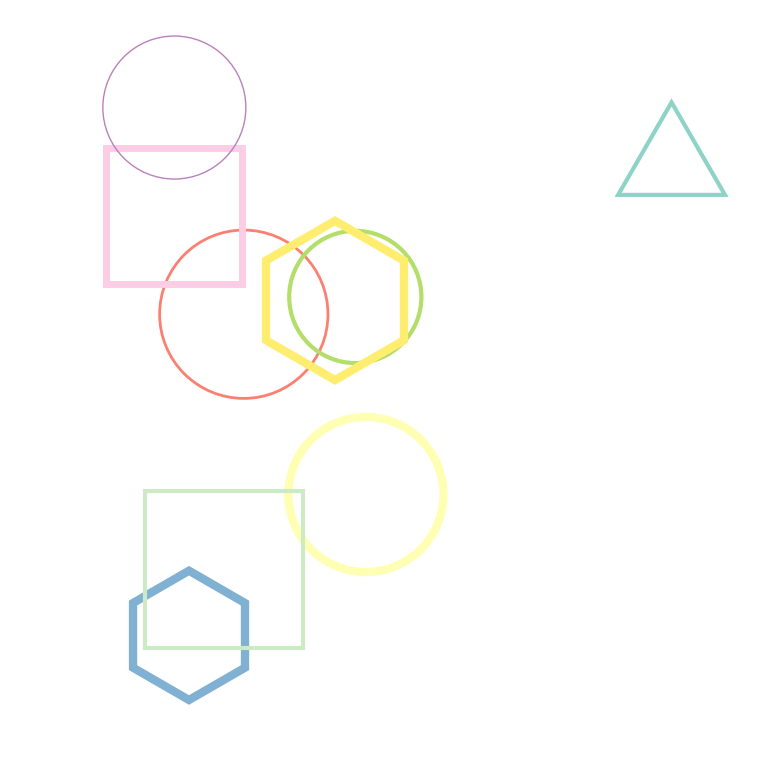[{"shape": "triangle", "thickness": 1.5, "radius": 0.4, "center": [0.872, 0.787]}, {"shape": "circle", "thickness": 3, "radius": 0.5, "center": [0.475, 0.358]}, {"shape": "circle", "thickness": 1, "radius": 0.55, "center": [0.317, 0.592]}, {"shape": "hexagon", "thickness": 3, "radius": 0.42, "center": [0.245, 0.175]}, {"shape": "circle", "thickness": 1.5, "radius": 0.43, "center": [0.461, 0.614]}, {"shape": "square", "thickness": 2.5, "radius": 0.44, "center": [0.226, 0.72]}, {"shape": "circle", "thickness": 0.5, "radius": 0.46, "center": [0.226, 0.86]}, {"shape": "square", "thickness": 1.5, "radius": 0.51, "center": [0.291, 0.26]}, {"shape": "hexagon", "thickness": 3, "radius": 0.52, "center": [0.435, 0.61]}]